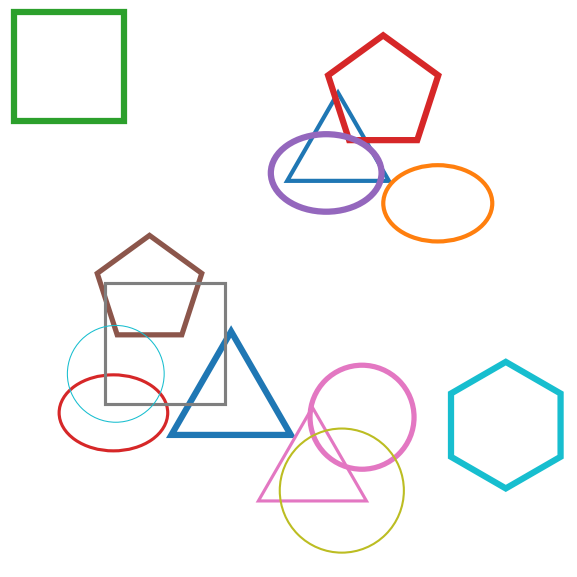[{"shape": "triangle", "thickness": 3, "radius": 0.6, "center": [0.4, 0.306]}, {"shape": "triangle", "thickness": 2, "radius": 0.51, "center": [0.585, 0.737]}, {"shape": "oval", "thickness": 2, "radius": 0.47, "center": [0.758, 0.647]}, {"shape": "square", "thickness": 3, "radius": 0.47, "center": [0.119, 0.883]}, {"shape": "oval", "thickness": 1.5, "radius": 0.47, "center": [0.196, 0.284]}, {"shape": "pentagon", "thickness": 3, "radius": 0.5, "center": [0.664, 0.838]}, {"shape": "oval", "thickness": 3, "radius": 0.48, "center": [0.565, 0.7]}, {"shape": "pentagon", "thickness": 2.5, "radius": 0.48, "center": [0.259, 0.496]}, {"shape": "triangle", "thickness": 1.5, "radius": 0.54, "center": [0.541, 0.186]}, {"shape": "circle", "thickness": 2.5, "radius": 0.45, "center": [0.627, 0.277]}, {"shape": "square", "thickness": 1.5, "radius": 0.52, "center": [0.286, 0.404]}, {"shape": "circle", "thickness": 1, "radius": 0.54, "center": [0.592, 0.15]}, {"shape": "hexagon", "thickness": 3, "radius": 0.55, "center": [0.876, 0.263]}, {"shape": "circle", "thickness": 0.5, "radius": 0.42, "center": [0.2, 0.352]}]